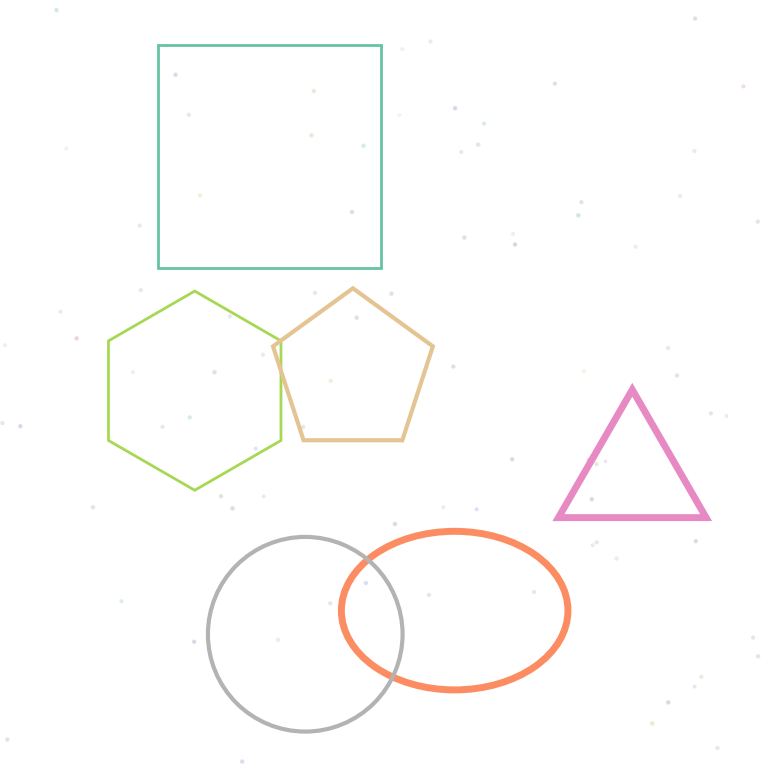[{"shape": "square", "thickness": 1, "radius": 0.72, "center": [0.35, 0.797]}, {"shape": "oval", "thickness": 2.5, "radius": 0.74, "center": [0.59, 0.207]}, {"shape": "triangle", "thickness": 2.5, "radius": 0.55, "center": [0.821, 0.383]}, {"shape": "hexagon", "thickness": 1, "radius": 0.65, "center": [0.253, 0.493]}, {"shape": "pentagon", "thickness": 1.5, "radius": 0.55, "center": [0.458, 0.516]}, {"shape": "circle", "thickness": 1.5, "radius": 0.63, "center": [0.396, 0.176]}]